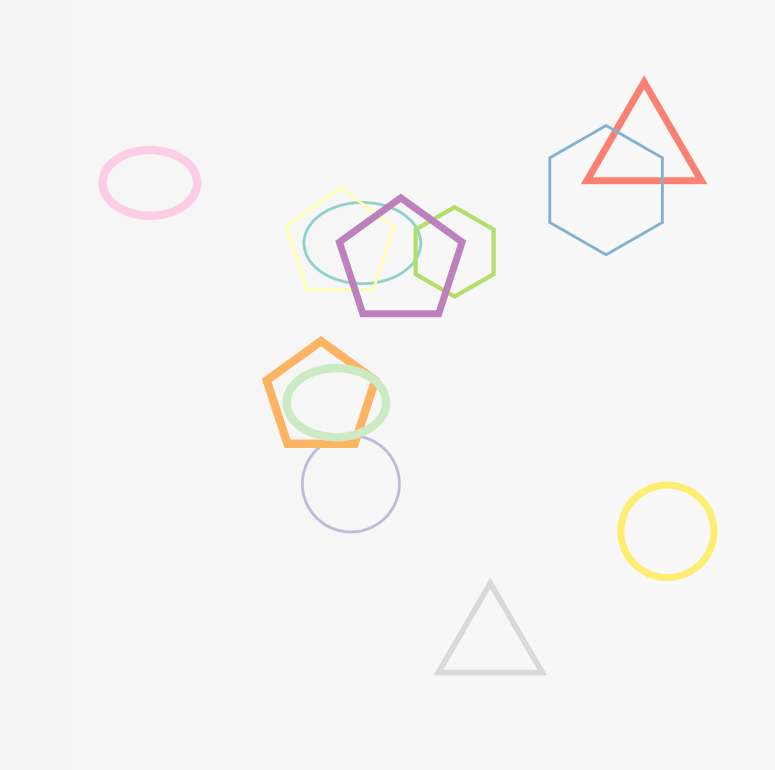[{"shape": "oval", "thickness": 1, "radius": 0.38, "center": [0.468, 0.684]}, {"shape": "pentagon", "thickness": 1, "radius": 0.37, "center": [0.439, 0.683]}, {"shape": "circle", "thickness": 1, "radius": 0.31, "center": [0.453, 0.372]}, {"shape": "triangle", "thickness": 2.5, "radius": 0.43, "center": [0.831, 0.808]}, {"shape": "hexagon", "thickness": 1, "radius": 0.42, "center": [0.782, 0.753]}, {"shape": "pentagon", "thickness": 3, "radius": 0.37, "center": [0.414, 0.483]}, {"shape": "hexagon", "thickness": 1.5, "radius": 0.29, "center": [0.587, 0.673]}, {"shape": "oval", "thickness": 3, "radius": 0.31, "center": [0.193, 0.762]}, {"shape": "triangle", "thickness": 2, "radius": 0.39, "center": [0.633, 0.165]}, {"shape": "pentagon", "thickness": 2.5, "radius": 0.42, "center": [0.517, 0.66]}, {"shape": "oval", "thickness": 3, "radius": 0.32, "center": [0.434, 0.477]}, {"shape": "circle", "thickness": 2.5, "radius": 0.3, "center": [0.861, 0.31]}]